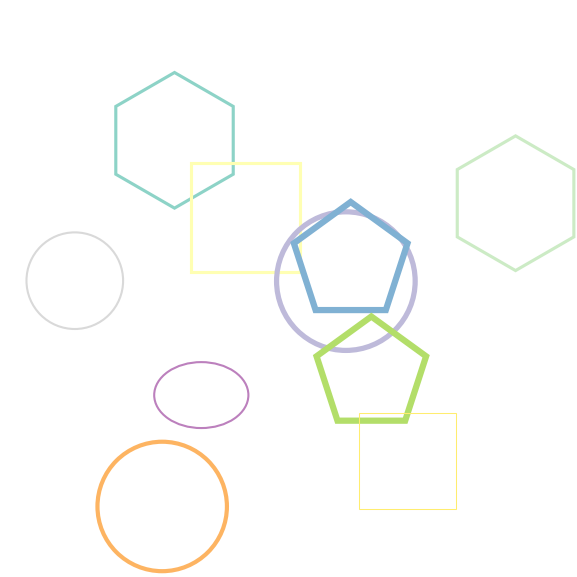[{"shape": "hexagon", "thickness": 1.5, "radius": 0.59, "center": [0.302, 0.756]}, {"shape": "square", "thickness": 1.5, "radius": 0.47, "center": [0.425, 0.623]}, {"shape": "circle", "thickness": 2.5, "radius": 0.6, "center": [0.599, 0.512]}, {"shape": "pentagon", "thickness": 3, "radius": 0.52, "center": [0.607, 0.546]}, {"shape": "circle", "thickness": 2, "radius": 0.56, "center": [0.281, 0.122]}, {"shape": "pentagon", "thickness": 3, "radius": 0.5, "center": [0.643, 0.351]}, {"shape": "circle", "thickness": 1, "radius": 0.42, "center": [0.13, 0.513]}, {"shape": "oval", "thickness": 1, "radius": 0.41, "center": [0.349, 0.315]}, {"shape": "hexagon", "thickness": 1.5, "radius": 0.58, "center": [0.893, 0.647]}, {"shape": "square", "thickness": 0.5, "radius": 0.42, "center": [0.706, 0.201]}]